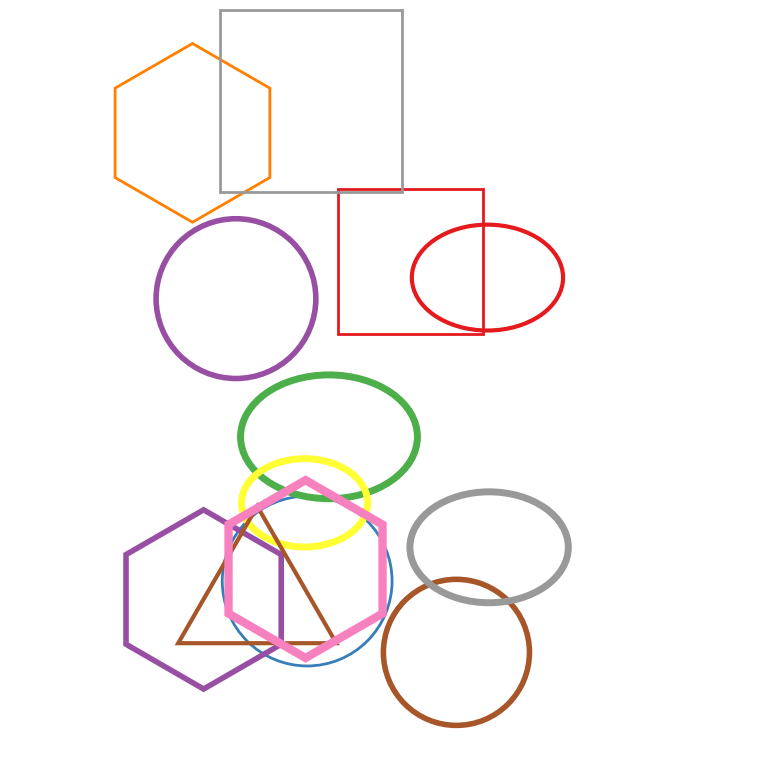[{"shape": "oval", "thickness": 1.5, "radius": 0.49, "center": [0.633, 0.639]}, {"shape": "square", "thickness": 1, "radius": 0.47, "center": [0.533, 0.661]}, {"shape": "circle", "thickness": 1, "radius": 0.55, "center": [0.399, 0.245]}, {"shape": "oval", "thickness": 2.5, "radius": 0.57, "center": [0.427, 0.433]}, {"shape": "circle", "thickness": 2, "radius": 0.52, "center": [0.306, 0.612]}, {"shape": "hexagon", "thickness": 2, "radius": 0.58, "center": [0.264, 0.222]}, {"shape": "hexagon", "thickness": 1, "radius": 0.58, "center": [0.25, 0.827]}, {"shape": "oval", "thickness": 2.5, "radius": 0.41, "center": [0.396, 0.347]}, {"shape": "triangle", "thickness": 1.5, "radius": 0.59, "center": [0.334, 0.224]}, {"shape": "circle", "thickness": 2, "radius": 0.47, "center": [0.593, 0.153]}, {"shape": "hexagon", "thickness": 3, "radius": 0.58, "center": [0.397, 0.261]}, {"shape": "square", "thickness": 1, "radius": 0.59, "center": [0.403, 0.869]}, {"shape": "oval", "thickness": 2.5, "radius": 0.51, "center": [0.635, 0.289]}]